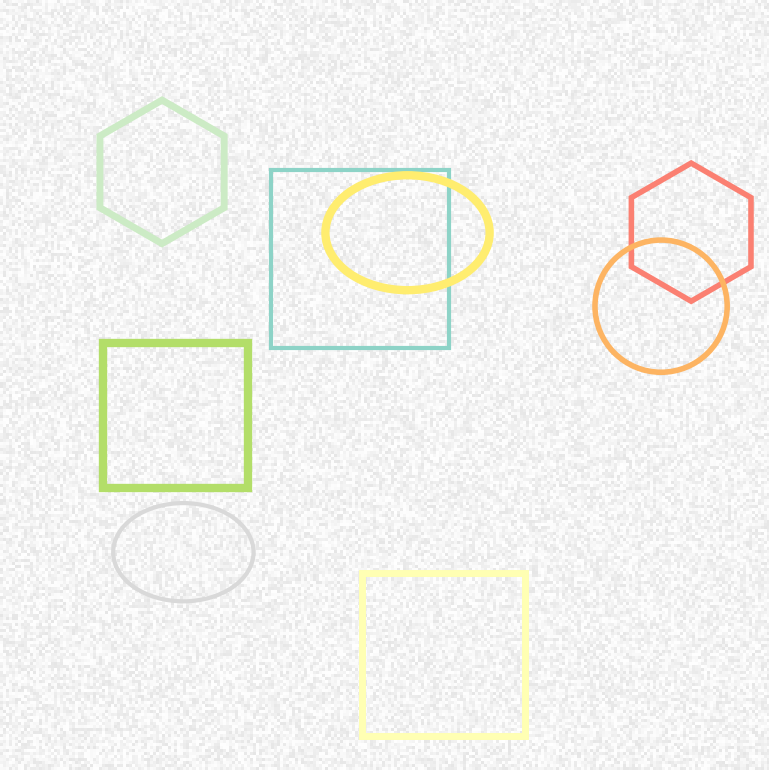[{"shape": "square", "thickness": 1.5, "radius": 0.58, "center": [0.467, 0.664]}, {"shape": "square", "thickness": 2.5, "radius": 0.53, "center": [0.575, 0.15]}, {"shape": "hexagon", "thickness": 2, "radius": 0.45, "center": [0.898, 0.698]}, {"shape": "circle", "thickness": 2, "radius": 0.43, "center": [0.859, 0.602]}, {"shape": "square", "thickness": 3, "radius": 0.47, "center": [0.228, 0.46]}, {"shape": "oval", "thickness": 1.5, "radius": 0.46, "center": [0.238, 0.283]}, {"shape": "hexagon", "thickness": 2.5, "radius": 0.47, "center": [0.21, 0.777]}, {"shape": "oval", "thickness": 3, "radius": 0.53, "center": [0.529, 0.698]}]